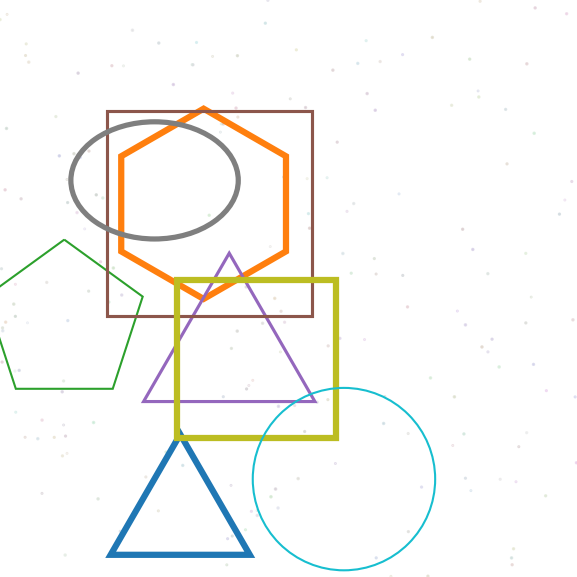[{"shape": "triangle", "thickness": 3, "radius": 0.7, "center": [0.312, 0.108]}, {"shape": "hexagon", "thickness": 3, "radius": 0.82, "center": [0.353, 0.646]}, {"shape": "pentagon", "thickness": 1, "radius": 0.71, "center": [0.111, 0.441]}, {"shape": "triangle", "thickness": 1.5, "radius": 0.86, "center": [0.397, 0.389]}, {"shape": "square", "thickness": 1.5, "radius": 0.89, "center": [0.363, 0.629]}, {"shape": "oval", "thickness": 2.5, "radius": 0.72, "center": [0.268, 0.687]}, {"shape": "square", "thickness": 3, "radius": 0.69, "center": [0.444, 0.377]}, {"shape": "circle", "thickness": 1, "radius": 0.79, "center": [0.596, 0.17]}]